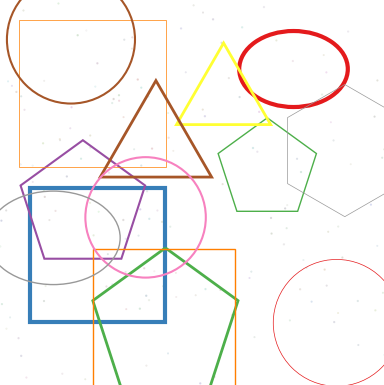[{"shape": "oval", "thickness": 3, "radius": 0.71, "center": [0.762, 0.821]}, {"shape": "circle", "thickness": 0.5, "radius": 0.82, "center": [0.874, 0.161]}, {"shape": "square", "thickness": 3, "radius": 0.87, "center": [0.253, 0.338]}, {"shape": "pentagon", "thickness": 2, "radius": 0.99, "center": [0.43, 0.158]}, {"shape": "pentagon", "thickness": 1, "radius": 0.67, "center": [0.694, 0.56]}, {"shape": "pentagon", "thickness": 1.5, "radius": 0.85, "center": [0.215, 0.466]}, {"shape": "square", "thickness": 0.5, "radius": 0.95, "center": [0.241, 0.758]}, {"shape": "square", "thickness": 1, "radius": 0.92, "center": [0.426, 0.169]}, {"shape": "triangle", "thickness": 2, "radius": 0.71, "center": [0.581, 0.747]}, {"shape": "triangle", "thickness": 2, "radius": 0.84, "center": [0.405, 0.624]}, {"shape": "circle", "thickness": 1.5, "radius": 0.83, "center": [0.184, 0.897]}, {"shape": "circle", "thickness": 1.5, "radius": 0.78, "center": [0.378, 0.435]}, {"shape": "oval", "thickness": 1, "radius": 0.87, "center": [0.139, 0.382]}, {"shape": "hexagon", "thickness": 0.5, "radius": 0.86, "center": [0.896, 0.609]}]